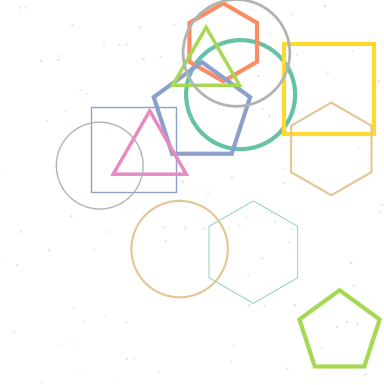[{"shape": "circle", "thickness": 3, "radius": 0.71, "center": [0.625, 0.754]}, {"shape": "hexagon", "thickness": 0.5, "radius": 0.67, "center": [0.658, 0.345]}, {"shape": "hexagon", "thickness": 3, "radius": 0.51, "center": [0.58, 0.89]}, {"shape": "pentagon", "thickness": 3, "radius": 0.66, "center": [0.525, 0.707]}, {"shape": "square", "thickness": 1, "radius": 0.55, "center": [0.347, 0.612]}, {"shape": "triangle", "thickness": 2.5, "radius": 0.55, "center": [0.389, 0.602]}, {"shape": "pentagon", "thickness": 3, "radius": 0.55, "center": [0.882, 0.137]}, {"shape": "triangle", "thickness": 2.5, "radius": 0.5, "center": [0.535, 0.829]}, {"shape": "square", "thickness": 3, "radius": 0.58, "center": [0.853, 0.769]}, {"shape": "hexagon", "thickness": 1.5, "radius": 0.6, "center": [0.861, 0.613]}, {"shape": "circle", "thickness": 1.5, "radius": 0.63, "center": [0.467, 0.353]}, {"shape": "circle", "thickness": 1, "radius": 0.56, "center": [0.259, 0.57]}, {"shape": "circle", "thickness": 2, "radius": 0.69, "center": [0.614, 0.863]}]